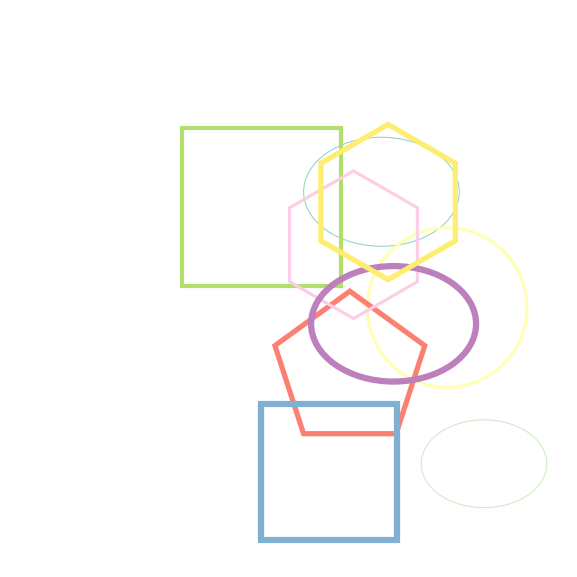[{"shape": "oval", "thickness": 0.5, "radius": 0.67, "center": [0.661, 0.667]}, {"shape": "circle", "thickness": 1.5, "radius": 0.69, "center": [0.774, 0.467]}, {"shape": "pentagon", "thickness": 2.5, "radius": 0.68, "center": [0.606, 0.359]}, {"shape": "square", "thickness": 3, "radius": 0.59, "center": [0.569, 0.182]}, {"shape": "square", "thickness": 2, "radius": 0.69, "center": [0.453, 0.641]}, {"shape": "hexagon", "thickness": 1.5, "radius": 0.64, "center": [0.612, 0.575]}, {"shape": "oval", "thickness": 3, "radius": 0.71, "center": [0.682, 0.438]}, {"shape": "oval", "thickness": 0.5, "radius": 0.54, "center": [0.838, 0.196]}, {"shape": "hexagon", "thickness": 2.5, "radius": 0.67, "center": [0.672, 0.649]}]